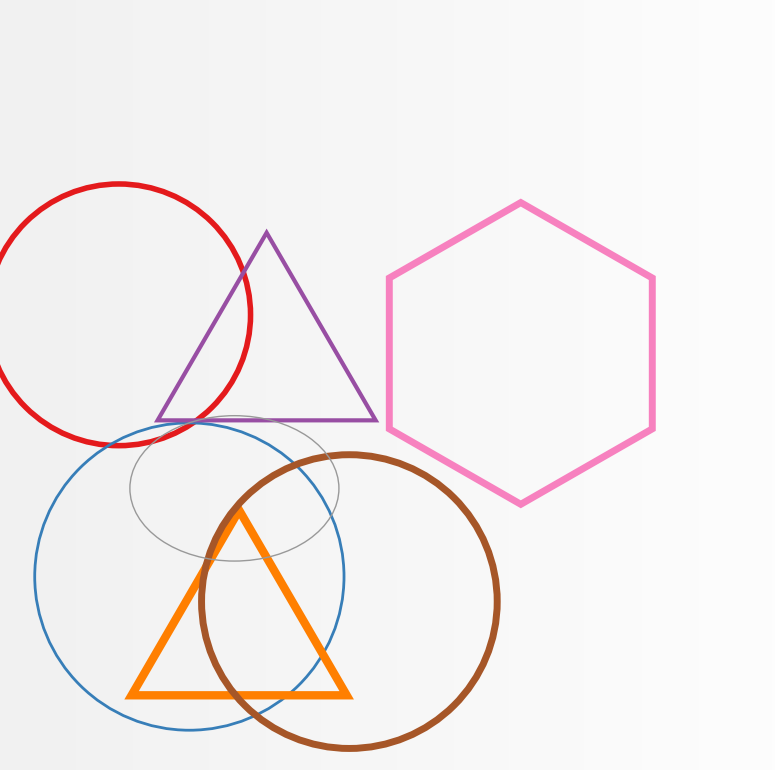[{"shape": "circle", "thickness": 2, "radius": 0.85, "center": [0.153, 0.591]}, {"shape": "circle", "thickness": 1, "radius": 1.0, "center": [0.244, 0.251]}, {"shape": "triangle", "thickness": 1.5, "radius": 0.81, "center": [0.344, 0.535]}, {"shape": "triangle", "thickness": 3, "radius": 0.8, "center": [0.309, 0.177]}, {"shape": "circle", "thickness": 2.5, "radius": 0.95, "center": [0.451, 0.219]}, {"shape": "hexagon", "thickness": 2.5, "radius": 0.98, "center": [0.672, 0.541]}, {"shape": "oval", "thickness": 0.5, "radius": 0.67, "center": [0.302, 0.366]}]